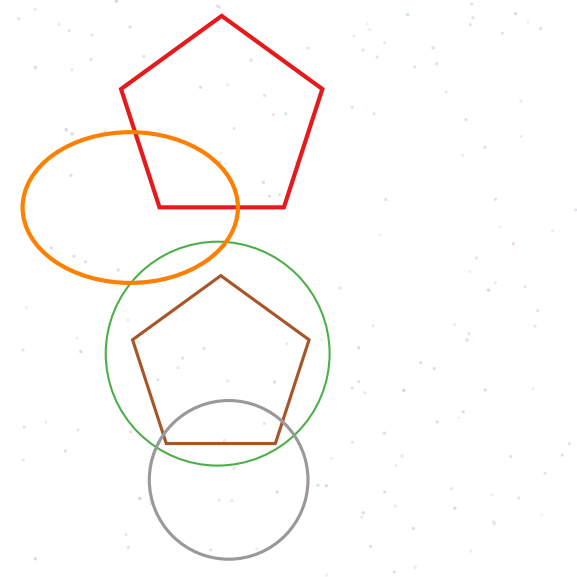[{"shape": "pentagon", "thickness": 2, "radius": 0.92, "center": [0.384, 0.788]}, {"shape": "circle", "thickness": 1, "radius": 0.97, "center": [0.377, 0.387]}, {"shape": "oval", "thickness": 2, "radius": 0.93, "center": [0.226, 0.64]}, {"shape": "pentagon", "thickness": 1.5, "radius": 0.8, "center": [0.382, 0.361]}, {"shape": "circle", "thickness": 1.5, "radius": 0.69, "center": [0.396, 0.168]}]